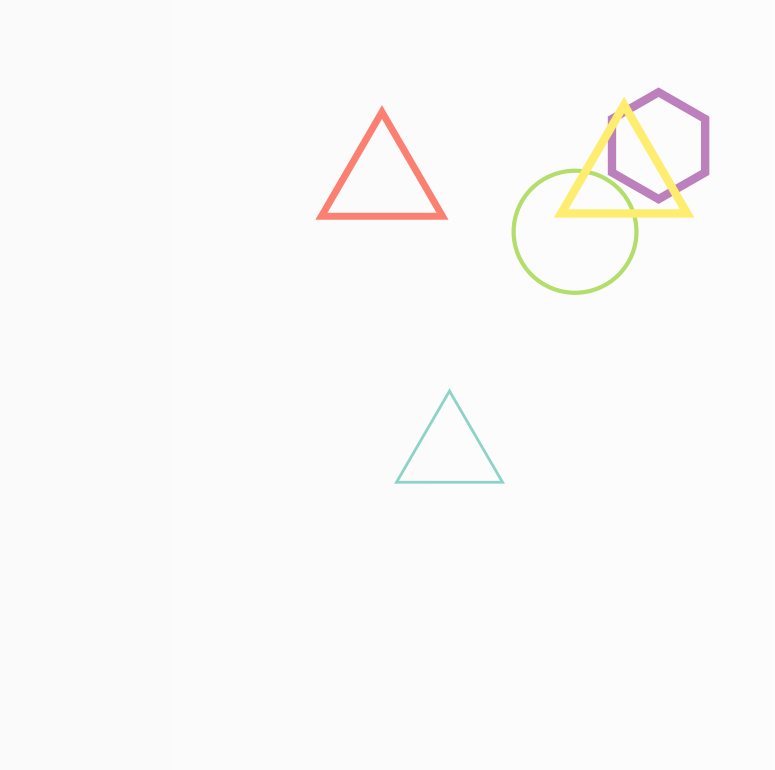[{"shape": "triangle", "thickness": 1, "radius": 0.39, "center": [0.58, 0.413]}, {"shape": "triangle", "thickness": 2.5, "radius": 0.45, "center": [0.493, 0.764]}, {"shape": "circle", "thickness": 1.5, "radius": 0.4, "center": [0.742, 0.699]}, {"shape": "hexagon", "thickness": 3, "radius": 0.35, "center": [0.85, 0.811]}, {"shape": "triangle", "thickness": 3, "radius": 0.47, "center": [0.805, 0.77]}]